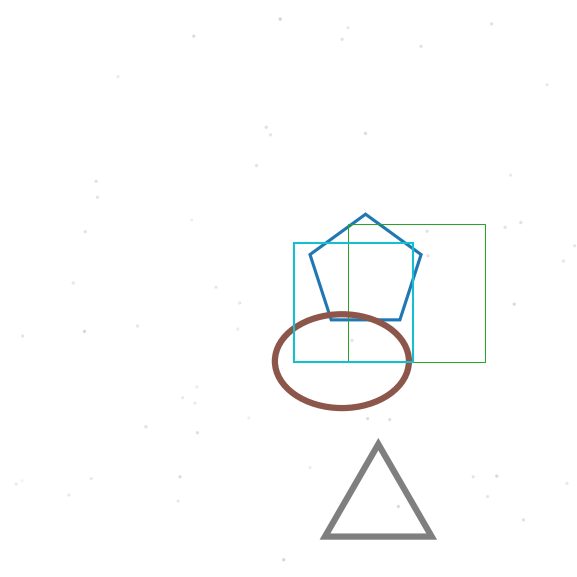[{"shape": "pentagon", "thickness": 1.5, "radius": 0.51, "center": [0.633, 0.527]}, {"shape": "square", "thickness": 0.5, "radius": 0.6, "center": [0.721, 0.492]}, {"shape": "oval", "thickness": 3, "radius": 0.58, "center": [0.592, 0.374]}, {"shape": "triangle", "thickness": 3, "radius": 0.53, "center": [0.655, 0.123]}, {"shape": "square", "thickness": 1, "radius": 0.51, "center": [0.612, 0.475]}]